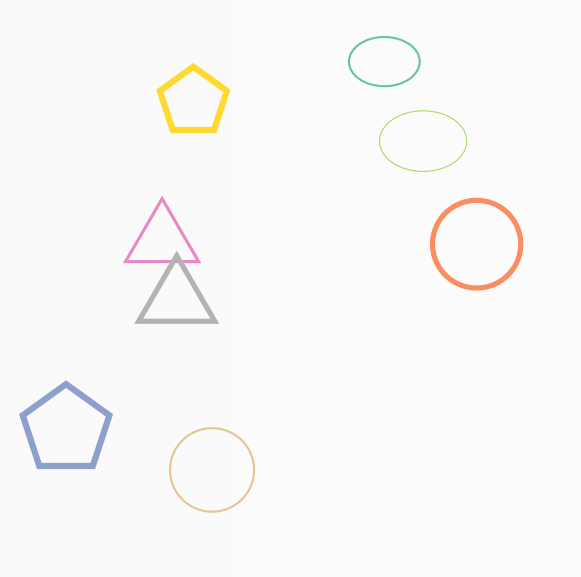[{"shape": "oval", "thickness": 1, "radius": 0.3, "center": [0.661, 0.892]}, {"shape": "circle", "thickness": 2.5, "radius": 0.38, "center": [0.82, 0.576]}, {"shape": "pentagon", "thickness": 3, "radius": 0.39, "center": [0.114, 0.256]}, {"shape": "triangle", "thickness": 1.5, "radius": 0.36, "center": [0.279, 0.582]}, {"shape": "oval", "thickness": 0.5, "radius": 0.37, "center": [0.728, 0.755]}, {"shape": "pentagon", "thickness": 3, "radius": 0.3, "center": [0.333, 0.823]}, {"shape": "circle", "thickness": 1, "radius": 0.36, "center": [0.365, 0.185]}, {"shape": "triangle", "thickness": 2.5, "radius": 0.38, "center": [0.304, 0.481]}]